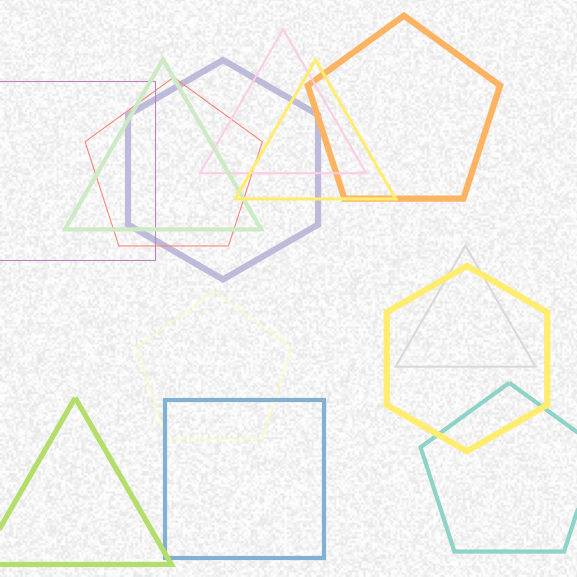[{"shape": "pentagon", "thickness": 2, "radius": 0.81, "center": [0.882, 0.175]}, {"shape": "pentagon", "thickness": 0.5, "radius": 0.71, "center": [0.371, 0.353]}, {"shape": "hexagon", "thickness": 3, "radius": 0.95, "center": [0.386, 0.705]}, {"shape": "pentagon", "thickness": 0.5, "radius": 0.81, "center": [0.301, 0.704]}, {"shape": "square", "thickness": 2, "radius": 0.69, "center": [0.424, 0.169]}, {"shape": "pentagon", "thickness": 3, "radius": 0.88, "center": [0.7, 0.797]}, {"shape": "triangle", "thickness": 2.5, "radius": 0.96, "center": [0.13, 0.118]}, {"shape": "triangle", "thickness": 1, "radius": 0.83, "center": [0.49, 0.782]}, {"shape": "triangle", "thickness": 1, "radius": 0.7, "center": [0.806, 0.434]}, {"shape": "square", "thickness": 0.5, "radius": 0.77, "center": [0.114, 0.704]}, {"shape": "triangle", "thickness": 2, "radius": 0.98, "center": [0.282, 0.7]}, {"shape": "triangle", "thickness": 1.5, "radius": 0.8, "center": [0.546, 0.735]}, {"shape": "hexagon", "thickness": 3, "radius": 0.8, "center": [0.809, 0.378]}]